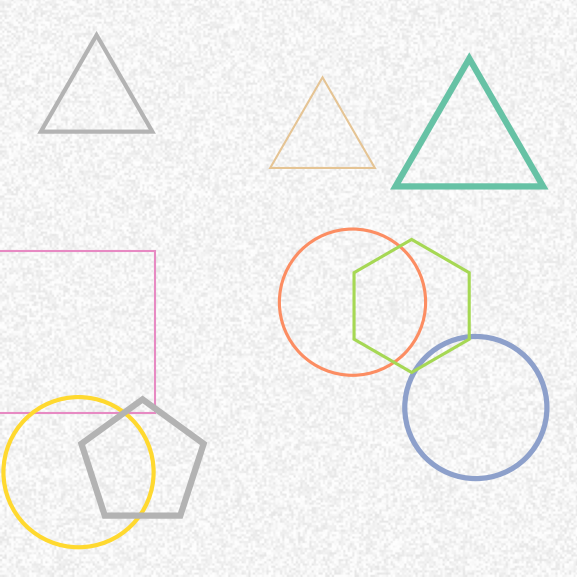[{"shape": "triangle", "thickness": 3, "radius": 0.74, "center": [0.813, 0.75]}, {"shape": "circle", "thickness": 1.5, "radius": 0.63, "center": [0.61, 0.476]}, {"shape": "circle", "thickness": 2.5, "radius": 0.62, "center": [0.824, 0.293]}, {"shape": "square", "thickness": 1, "radius": 0.7, "center": [0.129, 0.424]}, {"shape": "hexagon", "thickness": 1.5, "radius": 0.58, "center": [0.713, 0.469]}, {"shape": "circle", "thickness": 2, "radius": 0.65, "center": [0.136, 0.182]}, {"shape": "triangle", "thickness": 1, "radius": 0.52, "center": [0.558, 0.761]}, {"shape": "pentagon", "thickness": 3, "radius": 0.56, "center": [0.247, 0.196]}, {"shape": "triangle", "thickness": 2, "radius": 0.56, "center": [0.167, 0.827]}]